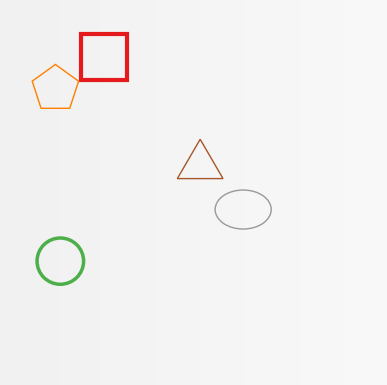[{"shape": "square", "thickness": 3, "radius": 0.29, "center": [0.269, 0.852]}, {"shape": "circle", "thickness": 2.5, "radius": 0.3, "center": [0.156, 0.322]}, {"shape": "pentagon", "thickness": 1, "radius": 0.31, "center": [0.143, 0.77]}, {"shape": "triangle", "thickness": 1, "radius": 0.34, "center": [0.517, 0.57]}, {"shape": "oval", "thickness": 1, "radius": 0.36, "center": [0.628, 0.456]}]